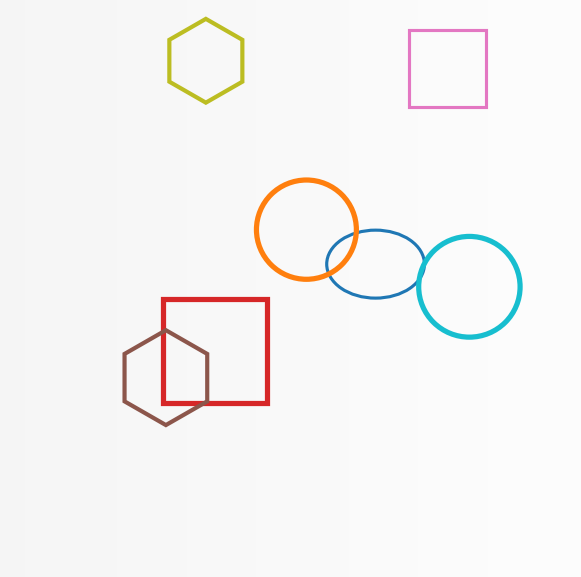[{"shape": "oval", "thickness": 1.5, "radius": 0.42, "center": [0.646, 0.542]}, {"shape": "circle", "thickness": 2.5, "radius": 0.43, "center": [0.527, 0.601]}, {"shape": "square", "thickness": 2.5, "radius": 0.45, "center": [0.37, 0.392]}, {"shape": "hexagon", "thickness": 2, "radius": 0.41, "center": [0.285, 0.345]}, {"shape": "square", "thickness": 1.5, "radius": 0.33, "center": [0.77, 0.881]}, {"shape": "hexagon", "thickness": 2, "radius": 0.36, "center": [0.354, 0.894]}, {"shape": "circle", "thickness": 2.5, "radius": 0.44, "center": [0.808, 0.503]}]